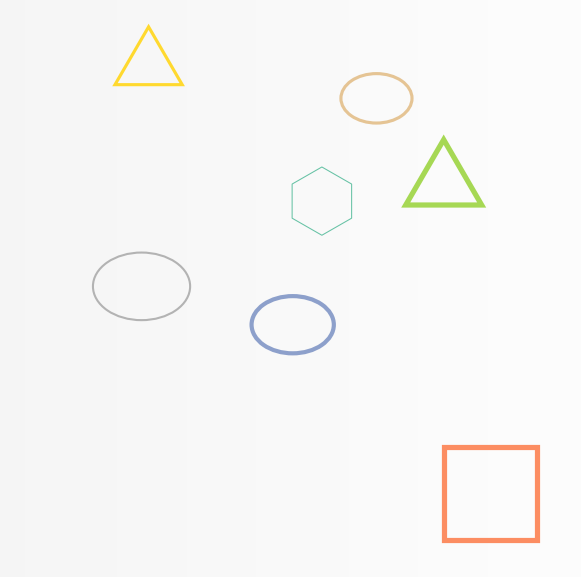[{"shape": "hexagon", "thickness": 0.5, "radius": 0.3, "center": [0.554, 0.651]}, {"shape": "square", "thickness": 2.5, "radius": 0.4, "center": [0.844, 0.144]}, {"shape": "oval", "thickness": 2, "radius": 0.35, "center": [0.504, 0.437]}, {"shape": "triangle", "thickness": 2.5, "radius": 0.38, "center": [0.763, 0.682]}, {"shape": "triangle", "thickness": 1.5, "radius": 0.33, "center": [0.256, 0.886]}, {"shape": "oval", "thickness": 1.5, "radius": 0.31, "center": [0.648, 0.829]}, {"shape": "oval", "thickness": 1, "radius": 0.42, "center": [0.244, 0.503]}]